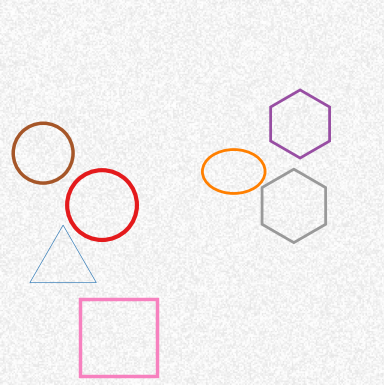[{"shape": "circle", "thickness": 3, "radius": 0.45, "center": [0.265, 0.467]}, {"shape": "triangle", "thickness": 0.5, "radius": 0.5, "center": [0.164, 0.316]}, {"shape": "hexagon", "thickness": 2, "radius": 0.44, "center": [0.78, 0.678]}, {"shape": "oval", "thickness": 2, "radius": 0.41, "center": [0.607, 0.555]}, {"shape": "circle", "thickness": 2.5, "radius": 0.39, "center": [0.112, 0.602]}, {"shape": "square", "thickness": 2.5, "radius": 0.5, "center": [0.308, 0.124]}, {"shape": "hexagon", "thickness": 2, "radius": 0.48, "center": [0.763, 0.465]}]